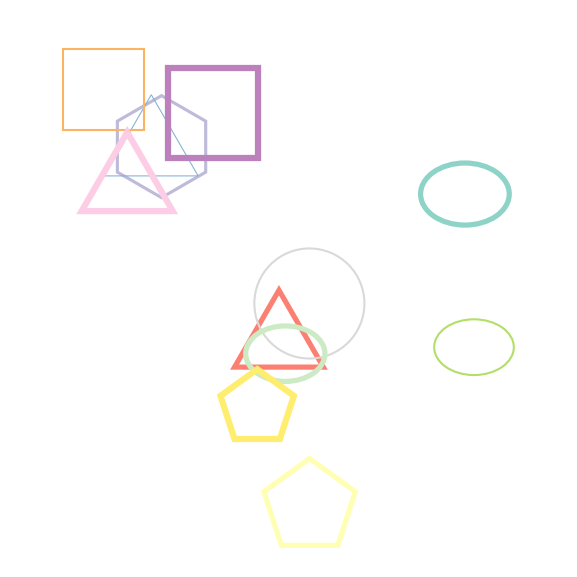[{"shape": "oval", "thickness": 2.5, "radius": 0.38, "center": [0.805, 0.663]}, {"shape": "pentagon", "thickness": 2.5, "radius": 0.42, "center": [0.536, 0.122]}, {"shape": "hexagon", "thickness": 1.5, "radius": 0.44, "center": [0.28, 0.745]}, {"shape": "triangle", "thickness": 2.5, "radius": 0.44, "center": [0.483, 0.408]}, {"shape": "triangle", "thickness": 0.5, "radius": 0.47, "center": [0.262, 0.741]}, {"shape": "square", "thickness": 1, "radius": 0.35, "center": [0.179, 0.844]}, {"shape": "oval", "thickness": 1, "radius": 0.34, "center": [0.821, 0.398]}, {"shape": "triangle", "thickness": 3, "radius": 0.46, "center": [0.22, 0.679]}, {"shape": "circle", "thickness": 1, "radius": 0.48, "center": [0.536, 0.474]}, {"shape": "square", "thickness": 3, "radius": 0.39, "center": [0.368, 0.804]}, {"shape": "oval", "thickness": 2.5, "radius": 0.34, "center": [0.494, 0.387]}, {"shape": "pentagon", "thickness": 3, "radius": 0.33, "center": [0.445, 0.293]}]